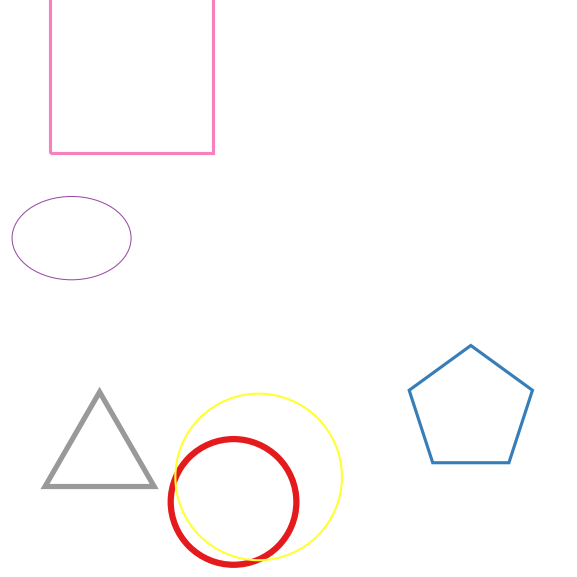[{"shape": "circle", "thickness": 3, "radius": 0.54, "center": [0.404, 0.13]}, {"shape": "pentagon", "thickness": 1.5, "radius": 0.56, "center": [0.815, 0.289]}, {"shape": "oval", "thickness": 0.5, "radius": 0.52, "center": [0.124, 0.587]}, {"shape": "circle", "thickness": 1, "radius": 0.72, "center": [0.448, 0.173]}, {"shape": "square", "thickness": 1.5, "radius": 0.71, "center": [0.228, 0.875]}, {"shape": "triangle", "thickness": 2.5, "radius": 0.55, "center": [0.172, 0.211]}]